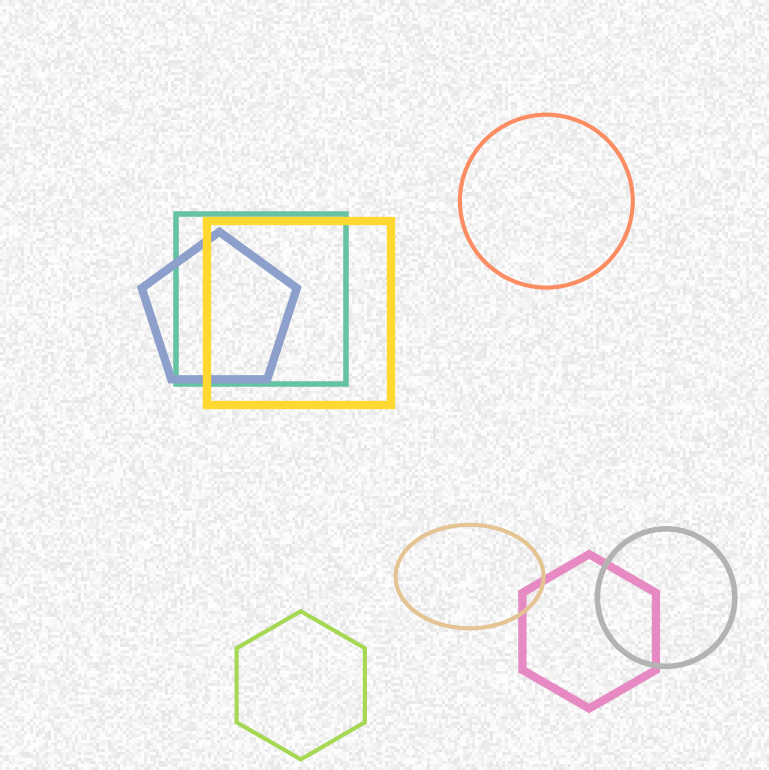[{"shape": "square", "thickness": 2, "radius": 0.55, "center": [0.339, 0.612]}, {"shape": "circle", "thickness": 1.5, "radius": 0.56, "center": [0.71, 0.739]}, {"shape": "pentagon", "thickness": 3, "radius": 0.53, "center": [0.285, 0.593]}, {"shape": "hexagon", "thickness": 3, "radius": 0.5, "center": [0.765, 0.18]}, {"shape": "hexagon", "thickness": 1.5, "radius": 0.48, "center": [0.391, 0.11]}, {"shape": "square", "thickness": 3, "radius": 0.6, "center": [0.388, 0.593]}, {"shape": "oval", "thickness": 1.5, "radius": 0.48, "center": [0.61, 0.251]}, {"shape": "circle", "thickness": 2, "radius": 0.45, "center": [0.865, 0.224]}]